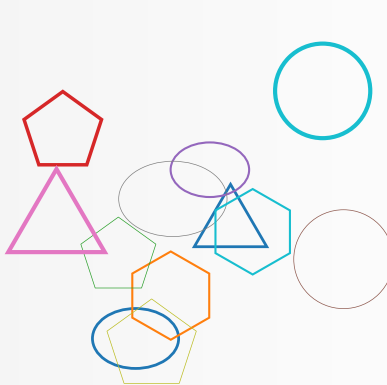[{"shape": "triangle", "thickness": 2, "radius": 0.54, "center": [0.595, 0.413]}, {"shape": "oval", "thickness": 2, "radius": 0.56, "center": [0.35, 0.121]}, {"shape": "hexagon", "thickness": 1.5, "radius": 0.57, "center": [0.441, 0.232]}, {"shape": "pentagon", "thickness": 0.5, "radius": 0.51, "center": [0.305, 0.334]}, {"shape": "pentagon", "thickness": 2.5, "radius": 0.53, "center": [0.162, 0.657]}, {"shape": "oval", "thickness": 1.5, "radius": 0.51, "center": [0.542, 0.559]}, {"shape": "circle", "thickness": 0.5, "radius": 0.64, "center": [0.886, 0.327]}, {"shape": "triangle", "thickness": 3, "radius": 0.72, "center": [0.146, 0.417]}, {"shape": "oval", "thickness": 0.5, "radius": 0.7, "center": [0.446, 0.483]}, {"shape": "pentagon", "thickness": 0.5, "radius": 0.61, "center": [0.391, 0.102]}, {"shape": "circle", "thickness": 3, "radius": 0.61, "center": [0.833, 0.764]}, {"shape": "hexagon", "thickness": 1.5, "radius": 0.55, "center": [0.652, 0.398]}]